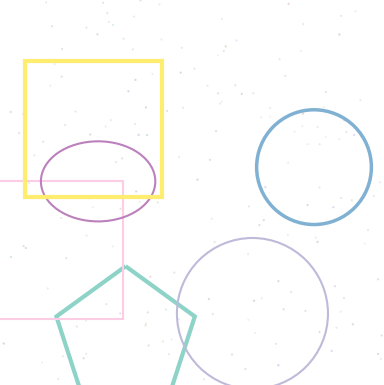[{"shape": "pentagon", "thickness": 3, "radius": 0.95, "center": [0.326, 0.12]}, {"shape": "circle", "thickness": 1.5, "radius": 0.98, "center": [0.656, 0.186]}, {"shape": "circle", "thickness": 2.5, "radius": 0.75, "center": [0.816, 0.566]}, {"shape": "square", "thickness": 1.5, "radius": 0.9, "center": [0.141, 0.351]}, {"shape": "oval", "thickness": 1.5, "radius": 0.74, "center": [0.255, 0.529]}, {"shape": "square", "thickness": 3, "radius": 0.88, "center": [0.243, 0.665]}]